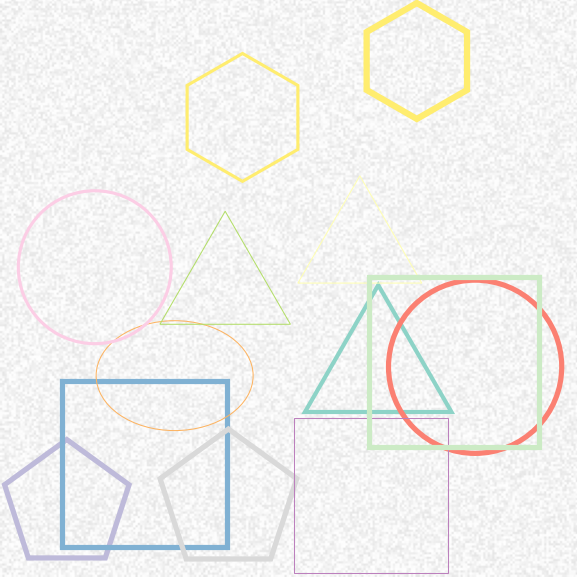[{"shape": "triangle", "thickness": 2, "radius": 0.73, "center": [0.655, 0.359]}, {"shape": "triangle", "thickness": 0.5, "radius": 0.62, "center": [0.623, 0.571]}, {"shape": "pentagon", "thickness": 2.5, "radius": 0.57, "center": [0.116, 0.125]}, {"shape": "circle", "thickness": 2.5, "radius": 0.75, "center": [0.823, 0.364]}, {"shape": "square", "thickness": 2.5, "radius": 0.72, "center": [0.25, 0.196]}, {"shape": "oval", "thickness": 0.5, "radius": 0.68, "center": [0.302, 0.349]}, {"shape": "triangle", "thickness": 0.5, "radius": 0.65, "center": [0.39, 0.503]}, {"shape": "circle", "thickness": 1.5, "radius": 0.66, "center": [0.164, 0.536]}, {"shape": "pentagon", "thickness": 2.5, "radius": 0.62, "center": [0.396, 0.132]}, {"shape": "square", "thickness": 0.5, "radius": 0.67, "center": [0.642, 0.141]}, {"shape": "square", "thickness": 2.5, "radius": 0.74, "center": [0.786, 0.372]}, {"shape": "hexagon", "thickness": 1.5, "radius": 0.55, "center": [0.42, 0.796]}, {"shape": "hexagon", "thickness": 3, "radius": 0.5, "center": [0.722, 0.894]}]